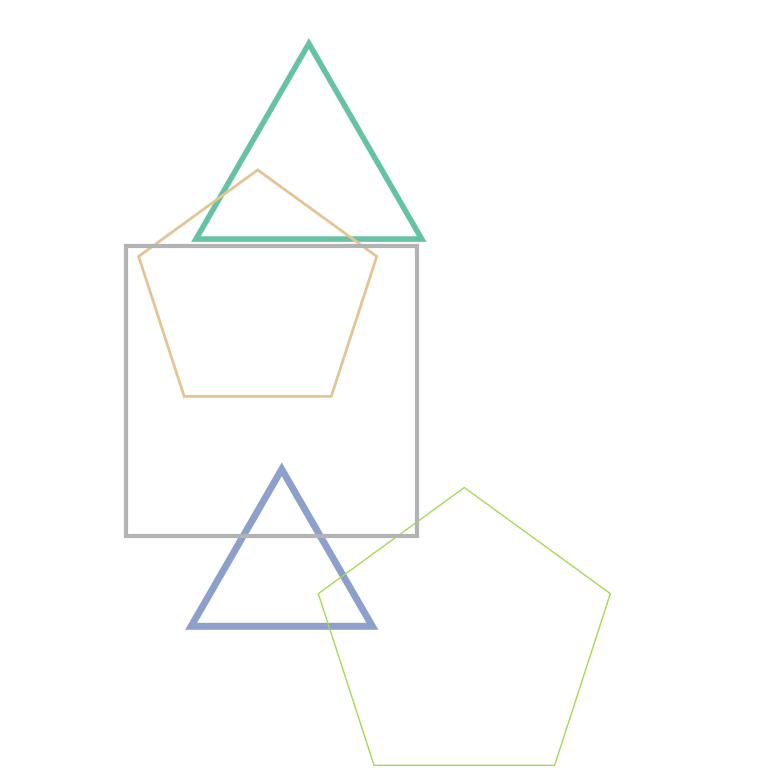[{"shape": "triangle", "thickness": 2, "radius": 0.85, "center": [0.401, 0.774]}, {"shape": "triangle", "thickness": 2.5, "radius": 0.68, "center": [0.366, 0.255]}, {"shape": "pentagon", "thickness": 0.5, "radius": 1.0, "center": [0.603, 0.167]}, {"shape": "pentagon", "thickness": 1, "radius": 0.81, "center": [0.335, 0.617]}, {"shape": "square", "thickness": 1.5, "radius": 0.94, "center": [0.353, 0.492]}]